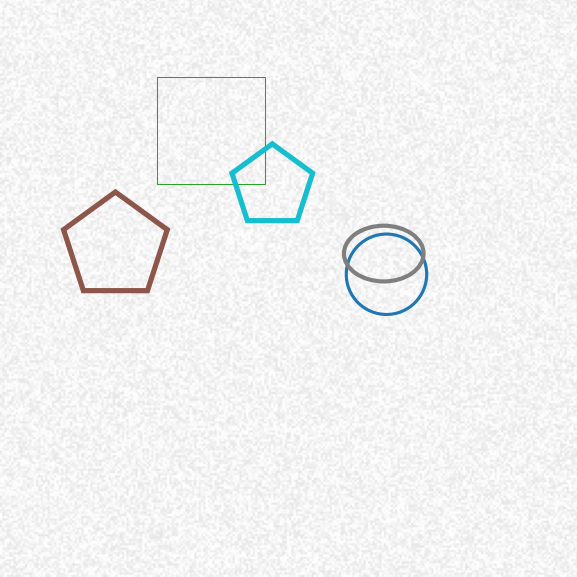[{"shape": "circle", "thickness": 1.5, "radius": 0.35, "center": [0.669, 0.524]}, {"shape": "square", "thickness": 0.5, "radius": 0.47, "center": [0.366, 0.773]}, {"shape": "pentagon", "thickness": 2.5, "radius": 0.47, "center": [0.2, 0.572]}, {"shape": "oval", "thickness": 2, "radius": 0.34, "center": [0.665, 0.56]}, {"shape": "pentagon", "thickness": 2.5, "radius": 0.37, "center": [0.472, 0.677]}]